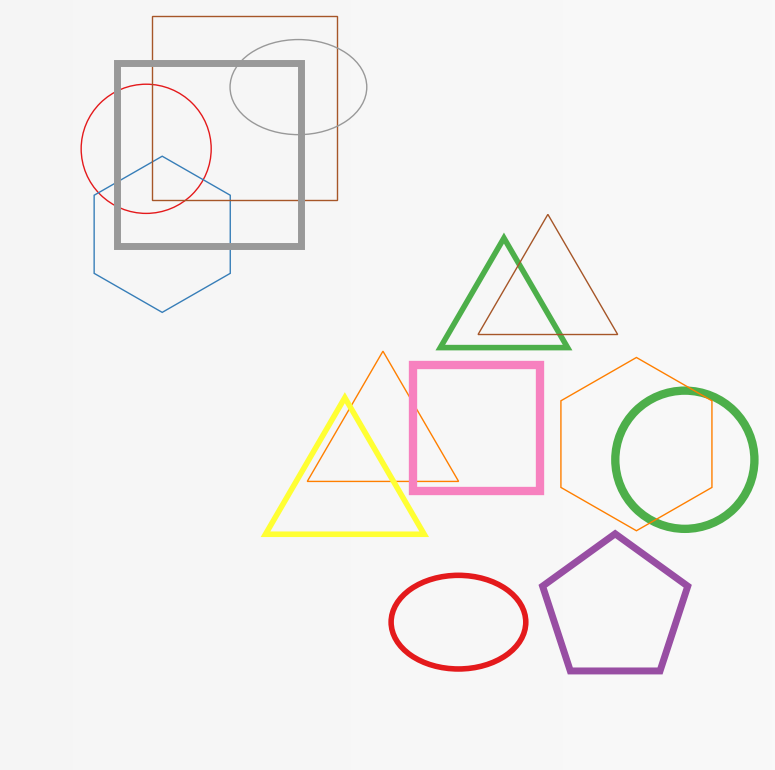[{"shape": "oval", "thickness": 2, "radius": 0.43, "center": [0.592, 0.192]}, {"shape": "circle", "thickness": 0.5, "radius": 0.42, "center": [0.189, 0.807]}, {"shape": "hexagon", "thickness": 0.5, "radius": 0.51, "center": [0.209, 0.696]}, {"shape": "circle", "thickness": 3, "radius": 0.45, "center": [0.884, 0.403]}, {"shape": "triangle", "thickness": 2, "radius": 0.47, "center": [0.65, 0.596]}, {"shape": "pentagon", "thickness": 2.5, "radius": 0.49, "center": [0.794, 0.208]}, {"shape": "hexagon", "thickness": 0.5, "radius": 0.56, "center": [0.821, 0.423]}, {"shape": "triangle", "thickness": 0.5, "radius": 0.56, "center": [0.494, 0.431]}, {"shape": "triangle", "thickness": 2, "radius": 0.59, "center": [0.445, 0.365]}, {"shape": "square", "thickness": 0.5, "radius": 0.6, "center": [0.315, 0.859]}, {"shape": "triangle", "thickness": 0.5, "radius": 0.52, "center": [0.707, 0.618]}, {"shape": "square", "thickness": 3, "radius": 0.41, "center": [0.615, 0.444]}, {"shape": "square", "thickness": 2.5, "radius": 0.59, "center": [0.27, 0.799]}, {"shape": "oval", "thickness": 0.5, "radius": 0.44, "center": [0.385, 0.887]}]